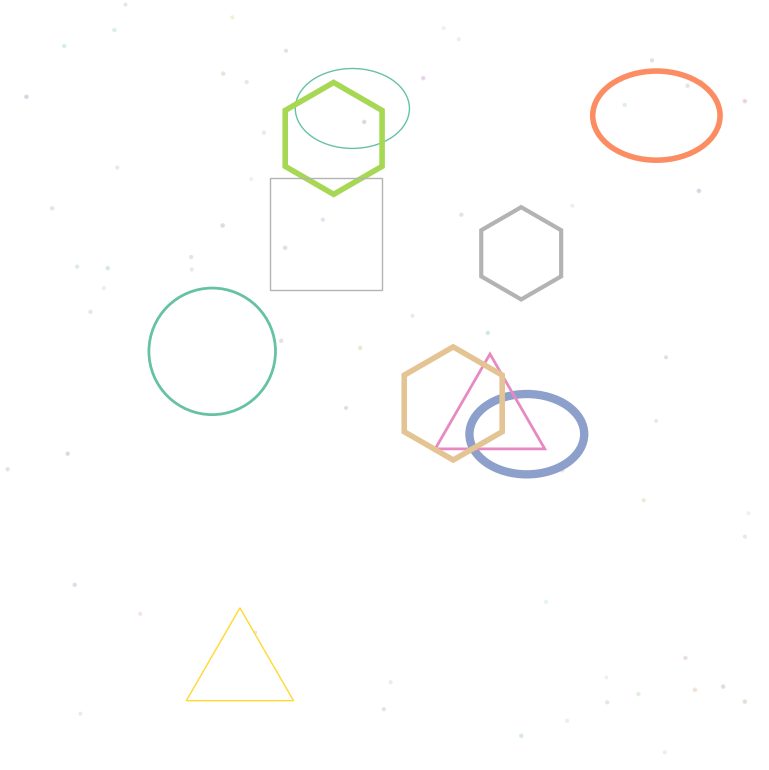[{"shape": "circle", "thickness": 1, "radius": 0.41, "center": [0.276, 0.544]}, {"shape": "oval", "thickness": 0.5, "radius": 0.37, "center": [0.458, 0.859]}, {"shape": "oval", "thickness": 2, "radius": 0.41, "center": [0.852, 0.85]}, {"shape": "oval", "thickness": 3, "radius": 0.37, "center": [0.684, 0.436]}, {"shape": "triangle", "thickness": 1, "radius": 0.41, "center": [0.636, 0.458]}, {"shape": "hexagon", "thickness": 2, "radius": 0.36, "center": [0.433, 0.82]}, {"shape": "triangle", "thickness": 0.5, "radius": 0.4, "center": [0.312, 0.13]}, {"shape": "hexagon", "thickness": 2, "radius": 0.37, "center": [0.589, 0.476]}, {"shape": "square", "thickness": 0.5, "radius": 0.36, "center": [0.423, 0.696]}, {"shape": "hexagon", "thickness": 1.5, "radius": 0.3, "center": [0.677, 0.671]}]